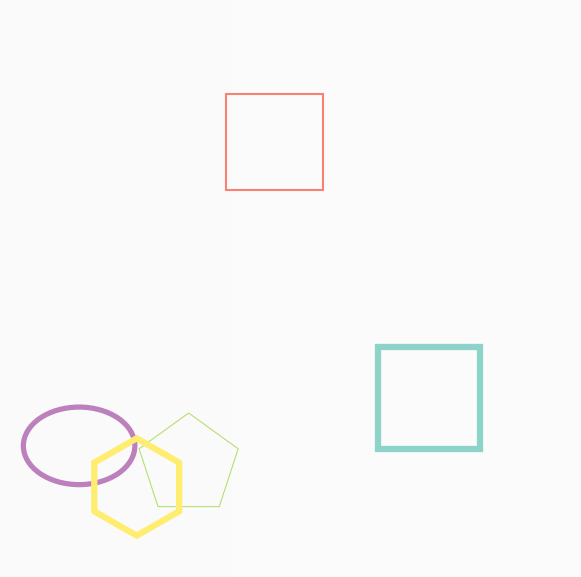[{"shape": "square", "thickness": 3, "radius": 0.44, "center": [0.738, 0.31]}, {"shape": "square", "thickness": 1, "radius": 0.42, "center": [0.473, 0.753]}, {"shape": "pentagon", "thickness": 0.5, "radius": 0.45, "center": [0.325, 0.194]}, {"shape": "oval", "thickness": 2.5, "radius": 0.48, "center": [0.136, 0.227]}, {"shape": "hexagon", "thickness": 3, "radius": 0.42, "center": [0.235, 0.156]}]